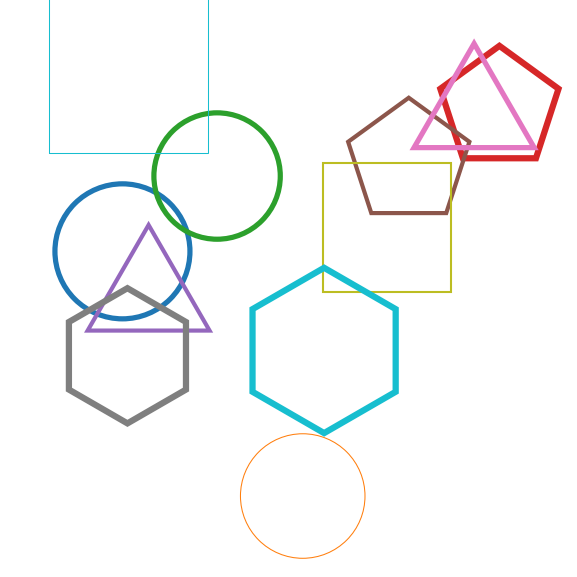[{"shape": "circle", "thickness": 2.5, "radius": 0.58, "center": [0.212, 0.564]}, {"shape": "circle", "thickness": 0.5, "radius": 0.54, "center": [0.524, 0.14]}, {"shape": "circle", "thickness": 2.5, "radius": 0.55, "center": [0.376, 0.694]}, {"shape": "pentagon", "thickness": 3, "radius": 0.54, "center": [0.865, 0.812]}, {"shape": "triangle", "thickness": 2, "radius": 0.61, "center": [0.257, 0.488]}, {"shape": "pentagon", "thickness": 2, "radius": 0.55, "center": [0.708, 0.719]}, {"shape": "triangle", "thickness": 2.5, "radius": 0.6, "center": [0.821, 0.804]}, {"shape": "hexagon", "thickness": 3, "radius": 0.59, "center": [0.221, 0.383]}, {"shape": "square", "thickness": 1, "radius": 0.56, "center": [0.67, 0.605]}, {"shape": "square", "thickness": 0.5, "radius": 0.69, "center": [0.223, 0.872]}, {"shape": "hexagon", "thickness": 3, "radius": 0.72, "center": [0.561, 0.392]}]